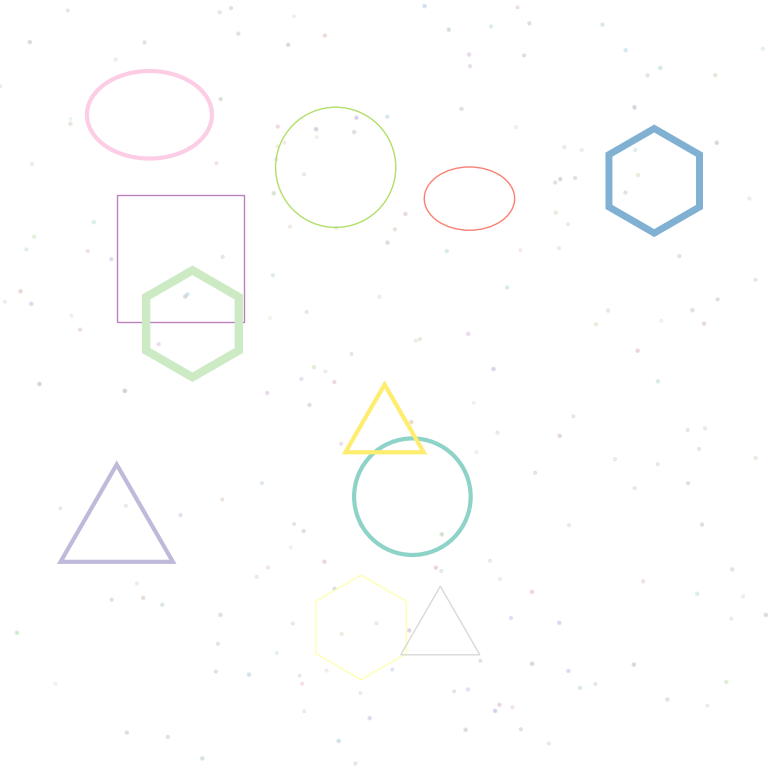[{"shape": "circle", "thickness": 1.5, "radius": 0.38, "center": [0.536, 0.355]}, {"shape": "hexagon", "thickness": 0.5, "radius": 0.34, "center": [0.469, 0.185]}, {"shape": "triangle", "thickness": 1.5, "radius": 0.42, "center": [0.152, 0.312]}, {"shape": "oval", "thickness": 0.5, "radius": 0.29, "center": [0.61, 0.742]}, {"shape": "hexagon", "thickness": 2.5, "radius": 0.34, "center": [0.85, 0.765]}, {"shape": "circle", "thickness": 0.5, "radius": 0.39, "center": [0.436, 0.783]}, {"shape": "oval", "thickness": 1.5, "radius": 0.41, "center": [0.194, 0.851]}, {"shape": "triangle", "thickness": 0.5, "radius": 0.3, "center": [0.572, 0.179]}, {"shape": "square", "thickness": 0.5, "radius": 0.41, "center": [0.235, 0.664]}, {"shape": "hexagon", "thickness": 3, "radius": 0.35, "center": [0.25, 0.58]}, {"shape": "triangle", "thickness": 1.5, "radius": 0.29, "center": [0.499, 0.442]}]